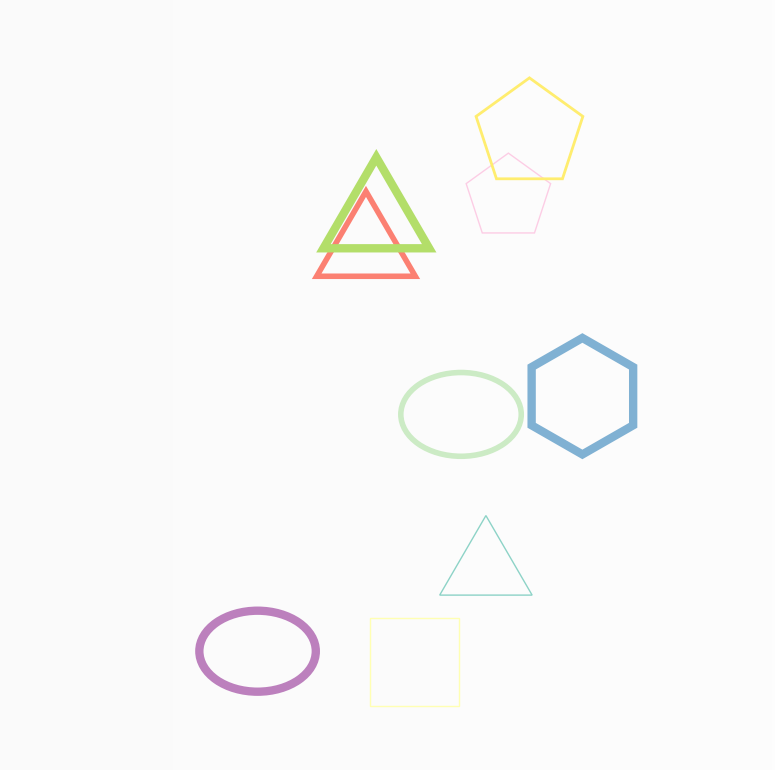[{"shape": "triangle", "thickness": 0.5, "radius": 0.34, "center": [0.627, 0.262]}, {"shape": "square", "thickness": 0.5, "radius": 0.29, "center": [0.535, 0.141]}, {"shape": "triangle", "thickness": 2, "radius": 0.37, "center": [0.472, 0.678]}, {"shape": "hexagon", "thickness": 3, "radius": 0.38, "center": [0.751, 0.485]}, {"shape": "triangle", "thickness": 3, "radius": 0.39, "center": [0.486, 0.717]}, {"shape": "pentagon", "thickness": 0.5, "radius": 0.29, "center": [0.656, 0.744]}, {"shape": "oval", "thickness": 3, "radius": 0.38, "center": [0.332, 0.154]}, {"shape": "oval", "thickness": 2, "radius": 0.39, "center": [0.595, 0.462]}, {"shape": "pentagon", "thickness": 1, "radius": 0.36, "center": [0.683, 0.826]}]